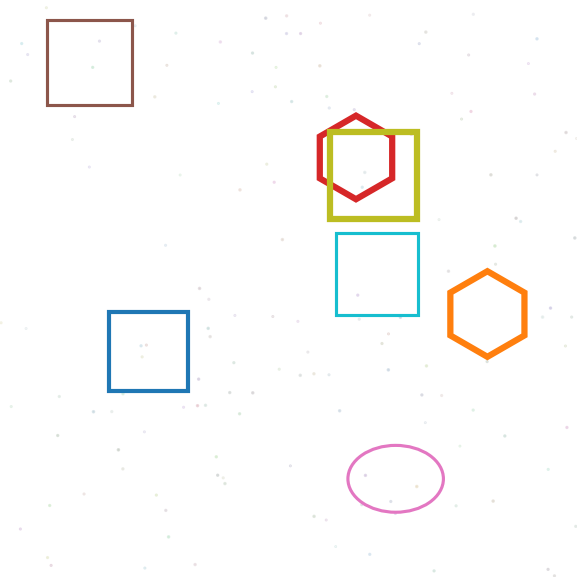[{"shape": "square", "thickness": 2, "radius": 0.34, "center": [0.256, 0.39]}, {"shape": "hexagon", "thickness": 3, "radius": 0.37, "center": [0.844, 0.455]}, {"shape": "hexagon", "thickness": 3, "radius": 0.36, "center": [0.616, 0.727]}, {"shape": "square", "thickness": 1.5, "radius": 0.37, "center": [0.155, 0.89]}, {"shape": "oval", "thickness": 1.5, "radius": 0.41, "center": [0.685, 0.17]}, {"shape": "square", "thickness": 3, "radius": 0.37, "center": [0.647, 0.695]}, {"shape": "square", "thickness": 1.5, "radius": 0.35, "center": [0.653, 0.525]}]